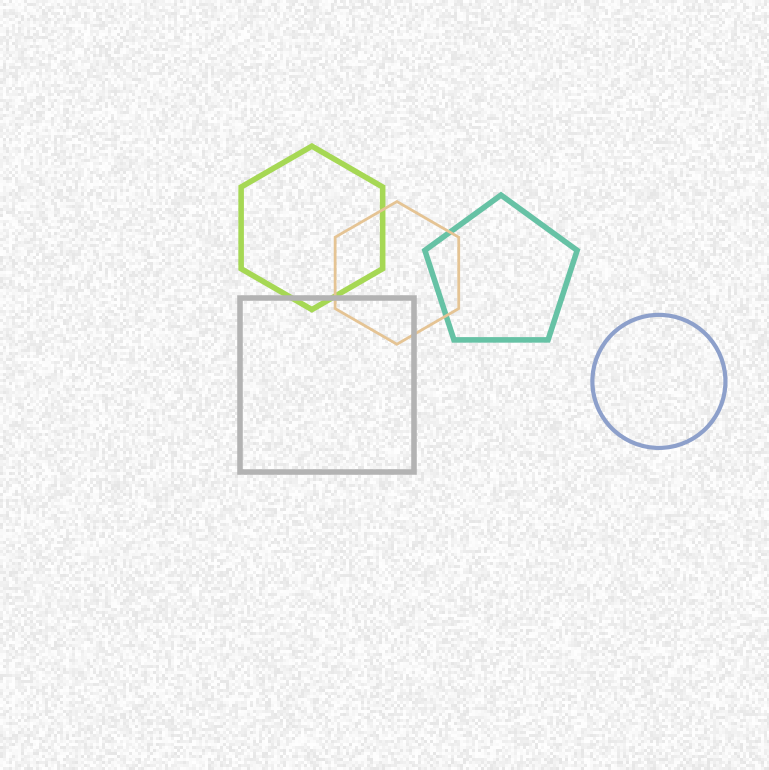[{"shape": "pentagon", "thickness": 2, "radius": 0.52, "center": [0.651, 0.643]}, {"shape": "circle", "thickness": 1.5, "radius": 0.43, "center": [0.856, 0.505]}, {"shape": "hexagon", "thickness": 2, "radius": 0.53, "center": [0.405, 0.704]}, {"shape": "hexagon", "thickness": 1, "radius": 0.46, "center": [0.515, 0.646]}, {"shape": "square", "thickness": 2, "radius": 0.57, "center": [0.425, 0.5]}]